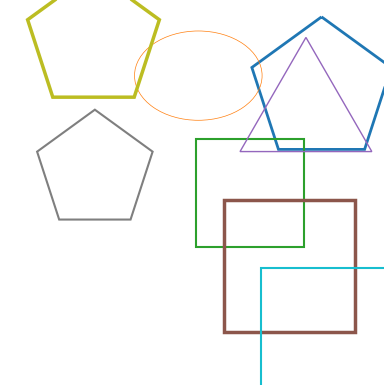[{"shape": "pentagon", "thickness": 2, "radius": 0.95, "center": [0.835, 0.766]}, {"shape": "oval", "thickness": 0.5, "radius": 0.83, "center": [0.515, 0.804]}, {"shape": "square", "thickness": 1.5, "radius": 0.7, "center": [0.65, 0.499]}, {"shape": "triangle", "thickness": 1, "radius": 0.99, "center": [0.795, 0.705]}, {"shape": "square", "thickness": 2.5, "radius": 0.85, "center": [0.753, 0.309]}, {"shape": "pentagon", "thickness": 1.5, "radius": 0.79, "center": [0.246, 0.557]}, {"shape": "pentagon", "thickness": 2.5, "radius": 0.9, "center": [0.243, 0.893]}, {"shape": "square", "thickness": 1.5, "radius": 0.97, "center": [0.871, 0.111]}]